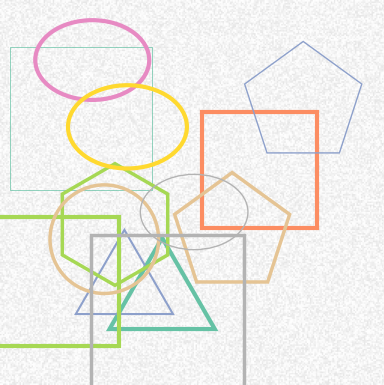[{"shape": "triangle", "thickness": 3, "radius": 0.79, "center": [0.421, 0.224]}, {"shape": "square", "thickness": 0.5, "radius": 0.93, "center": [0.21, 0.692]}, {"shape": "square", "thickness": 3, "radius": 0.75, "center": [0.675, 0.558]}, {"shape": "pentagon", "thickness": 1, "radius": 0.8, "center": [0.788, 0.732]}, {"shape": "triangle", "thickness": 1.5, "radius": 0.73, "center": [0.323, 0.257]}, {"shape": "oval", "thickness": 3, "radius": 0.74, "center": [0.24, 0.844]}, {"shape": "hexagon", "thickness": 2.5, "radius": 0.79, "center": [0.299, 0.417]}, {"shape": "square", "thickness": 3, "radius": 0.84, "center": [0.142, 0.268]}, {"shape": "oval", "thickness": 3, "radius": 0.77, "center": [0.331, 0.671]}, {"shape": "pentagon", "thickness": 2.5, "radius": 0.79, "center": [0.603, 0.395]}, {"shape": "circle", "thickness": 2.5, "radius": 0.71, "center": [0.271, 0.379]}, {"shape": "oval", "thickness": 1, "radius": 0.7, "center": [0.504, 0.449]}, {"shape": "square", "thickness": 2.5, "radius": 1.0, "center": [0.435, 0.191]}]